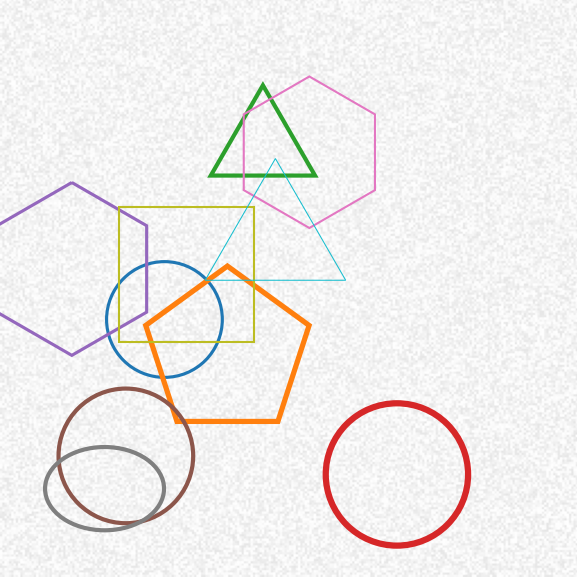[{"shape": "circle", "thickness": 1.5, "radius": 0.5, "center": [0.285, 0.446]}, {"shape": "pentagon", "thickness": 2.5, "radius": 0.74, "center": [0.394, 0.39]}, {"shape": "triangle", "thickness": 2, "radius": 0.52, "center": [0.455, 0.747]}, {"shape": "circle", "thickness": 3, "radius": 0.62, "center": [0.687, 0.178]}, {"shape": "hexagon", "thickness": 1.5, "radius": 0.75, "center": [0.124, 0.533]}, {"shape": "circle", "thickness": 2, "radius": 0.58, "center": [0.218, 0.21]}, {"shape": "hexagon", "thickness": 1, "radius": 0.66, "center": [0.536, 0.736]}, {"shape": "oval", "thickness": 2, "radius": 0.52, "center": [0.181, 0.153]}, {"shape": "square", "thickness": 1, "radius": 0.59, "center": [0.324, 0.524]}, {"shape": "triangle", "thickness": 0.5, "radius": 0.7, "center": [0.477, 0.584]}]